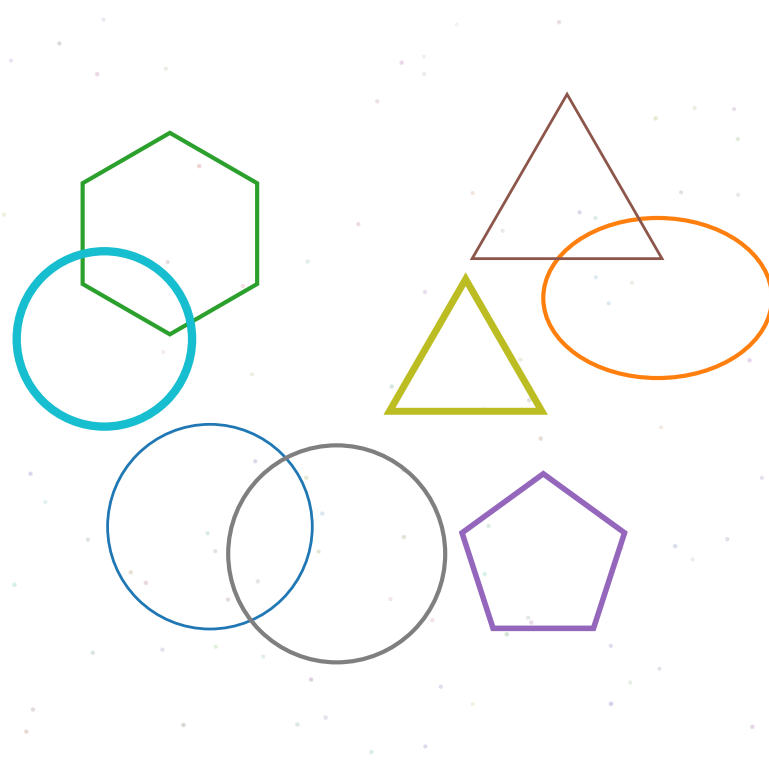[{"shape": "circle", "thickness": 1, "radius": 0.66, "center": [0.273, 0.316]}, {"shape": "oval", "thickness": 1.5, "radius": 0.74, "center": [0.854, 0.613]}, {"shape": "hexagon", "thickness": 1.5, "radius": 0.65, "center": [0.221, 0.697]}, {"shape": "pentagon", "thickness": 2, "radius": 0.55, "center": [0.706, 0.274]}, {"shape": "triangle", "thickness": 1, "radius": 0.71, "center": [0.736, 0.735]}, {"shape": "circle", "thickness": 1.5, "radius": 0.7, "center": [0.437, 0.281]}, {"shape": "triangle", "thickness": 2.5, "radius": 0.57, "center": [0.605, 0.523]}, {"shape": "circle", "thickness": 3, "radius": 0.57, "center": [0.136, 0.56]}]